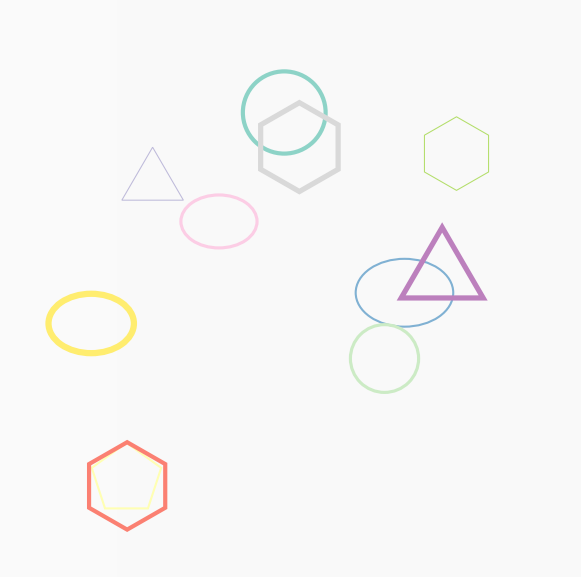[{"shape": "circle", "thickness": 2, "radius": 0.36, "center": [0.489, 0.804]}, {"shape": "pentagon", "thickness": 1, "radius": 0.31, "center": [0.218, 0.17]}, {"shape": "triangle", "thickness": 0.5, "radius": 0.31, "center": [0.263, 0.683]}, {"shape": "hexagon", "thickness": 2, "radius": 0.38, "center": [0.219, 0.158]}, {"shape": "oval", "thickness": 1, "radius": 0.42, "center": [0.696, 0.492]}, {"shape": "hexagon", "thickness": 0.5, "radius": 0.32, "center": [0.785, 0.733]}, {"shape": "oval", "thickness": 1.5, "radius": 0.33, "center": [0.377, 0.616]}, {"shape": "hexagon", "thickness": 2.5, "radius": 0.38, "center": [0.515, 0.744]}, {"shape": "triangle", "thickness": 2.5, "radius": 0.41, "center": [0.761, 0.524]}, {"shape": "circle", "thickness": 1.5, "radius": 0.29, "center": [0.662, 0.378]}, {"shape": "oval", "thickness": 3, "radius": 0.37, "center": [0.157, 0.439]}]